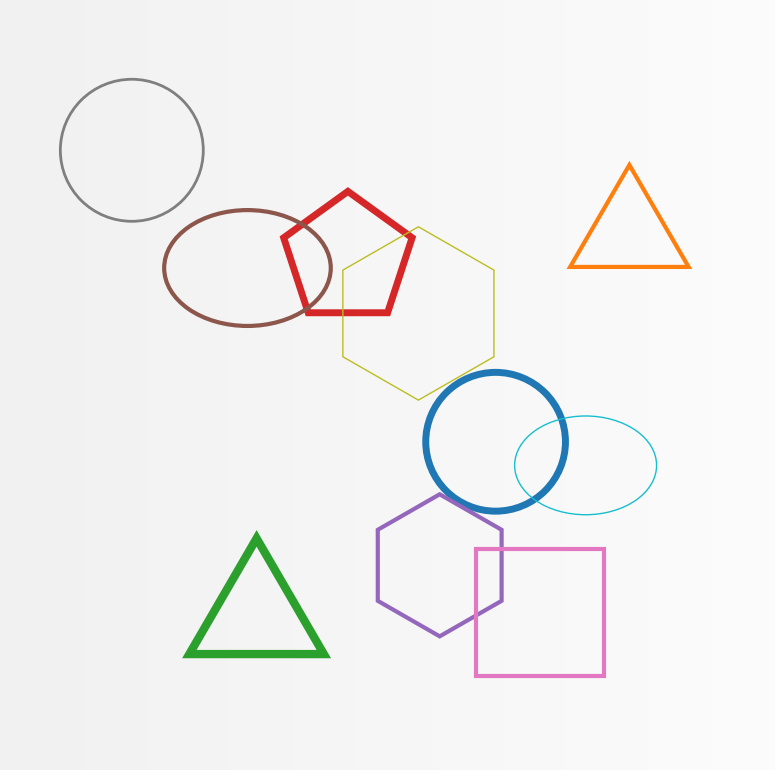[{"shape": "circle", "thickness": 2.5, "radius": 0.45, "center": [0.639, 0.426]}, {"shape": "triangle", "thickness": 1.5, "radius": 0.44, "center": [0.812, 0.697]}, {"shape": "triangle", "thickness": 3, "radius": 0.5, "center": [0.331, 0.201]}, {"shape": "pentagon", "thickness": 2.5, "radius": 0.44, "center": [0.449, 0.664]}, {"shape": "hexagon", "thickness": 1.5, "radius": 0.46, "center": [0.567, 0.266]}, {"shape": "oval", "thickness": 1.5, "radius": 0.54, "center": [0.319, 0.652]}, {"shape": "square", "thickness": 1.5, "radius": 0.41, "center": [0.697, 0.205]}, {"shape": "circle", "thickness": 1, "radius": 0.46, "center": [0.17, 0.805]}, {"shape": "hexagon", "thickness": 0.5, "radius": 0.56, "center": [0.54, 0.593]}, {"shape": "oval", "thickness": 0.5, "radius": 0.46, "center": [0.756, 0.396]}]